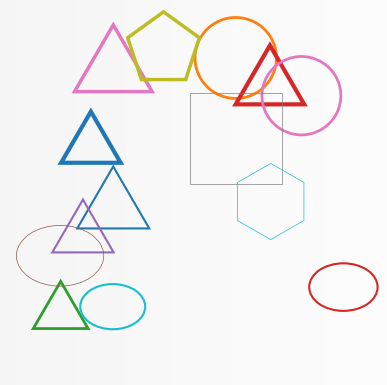[{"shape": "triangle", "thickness": 3, "radius": 0.44, "center": [0.235, 0.622]}, {"shape": "triangle", "thickness": 1.5, "radius": 0.54, "center": [0.292, 0.46]}, {"shape": "circle", "thickness": 2, "radius": 0.53, "center": [0.608, 0.849]}, {"shape": "triangle", "thickness": 2, "radius": 0.41, "center": [0.157, 0.187]}, {"shape": "oval", "thickness": 1.5, "radius": 0.44, "center": [0.886, 0.254]}, {"shape": "triangle", "thickness": 3, "radius": 0.51, "center": [0.697, 0.78]}, {"shape": "triangle", "thickness": 1.5, "radius": 0.46, "center": [0.214, 0.39]}, {"shape": "oval", "thickness": 0.5, "radius": 0.56, "center": [0.155, 0.336]}, {"shape": "circle", "thickness": 2, "radius": 0.51, "center": [0.778, 0.751]}, {"shape": "triangle", "thickness": 2.5, "radius": 0.58, "center": [0.292, 0.82]}, {"shape": "square", "thickness": 0.5, "radius": 0.59, "center": [0.608, 0.641]}, {"shape": "pentagon", "thickness": 2.5, "radius": 0.49, "center": [0.422, 0.872]}, {"shape": "hexagon", "thickness": 0.5, "radius": 0.49, "center": [0.699, 0.477]}, {"shape": "oval", "thickness": 1.5, "radius": 0.42, "center": [0.291, 0.203]}]